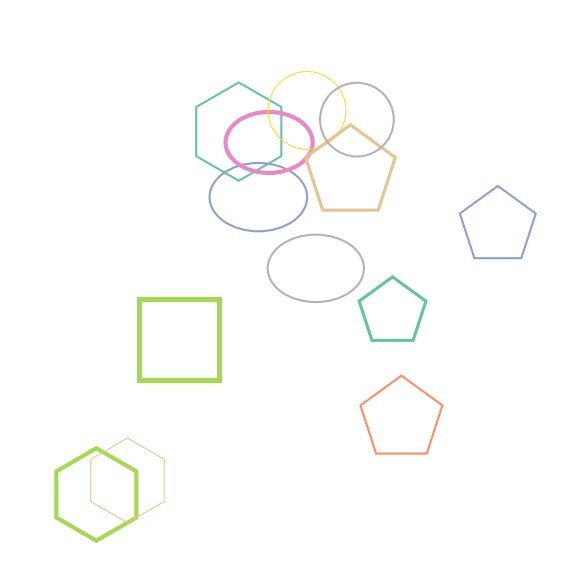[{"shape": "hexagon", "thickness": 1, "radius": 0.43, "center": [0.413, 0.771]}, {"shape": "pentagon", "thickness": 1.5, "radius": 0.3, "center": [0.68, 0.459]}, {"shape": "pentagon", "thickness": 1, "radius": 0.37, "center": [0.695, 0.274]}, {"shape": "pentagon", "thickness": 1, "radius": 0.35, "center": [0.862, 0.608]}, {"shape": "oval", "thickness": 1, "radius": 0.42, "center": [0.447, 0.658]}, {"shape": "oval", "thickness": 2, "radius": 0.38, "center": [0.466, 0.752]}, {"shape": "square", "thickness": 2.5, "radius": 0.35, "center": [0.31, 0.411]}, {"shape": "hexagon", "thickness": 2, "radius": 0.4, "center": [0.167, 0.143]}, {"shape": "circle", "thickness": 0.5, "radius": 0.34, "center": [0.532, 0.808]}, {"shape": "hexagon", "thickness": 0.5, "radius": 0.37, "center": [0.221, 0.167]}, {"shape": "pentagon", "thickness": 1.5, "radius": 0.41, "center": [0.607, 0.701]}, {"shape": "oval", "thickness": 1, "radius": 0.42, "center": [0.547, 0.534]}, {"shape": "circle", "thickness": 1, "radius": 0.32, "center": [0.618, 0.792]}]